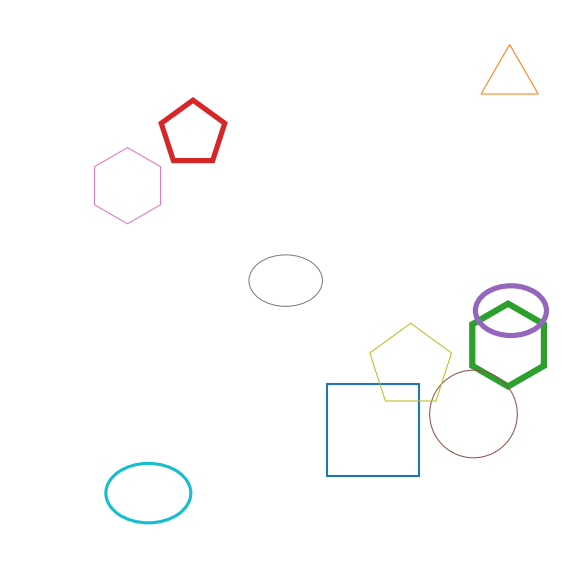[{"shape": "square", "thickness": 1, "radius": 0.4, "center": [0.646, 0.255]}, {"shape": "triangle", "thickness": 0.5, "radius": 0.29, "center": [0.882, 0.865]}, {"shape": "hexagon", "thickness": 3, "radius": 0.36, "center": [0.88, 0.402]}, {"shape": "pentagon", "thickness": 2.5, "radius": 0.29, "center": [0.334, 0.768]}, {"shape": "oval", "thickness": 2.5, "radius": 0.31, "center": [0.885, 0.461]}, {"shape": "circle", "thickness": 0.5, "radius": 0.38, "center": [0.82, 0.282]}, {"shape": "hexagon", "thickness": 0.5, "radius": 0.33, "center": [0.221, 0.678]}, {"shape": "oval", "thickness": 0.5, "radius": 0.32, "center": [0.495, 0.513]}, {"shape": "pentagon", "thickness": 0.5, "radius": 0.37, "center": [0.711, 0.365]}, {"shape": "oval", "thickness": 1.5, "radius": 0.37, "center": [0.257, 0.145]}]